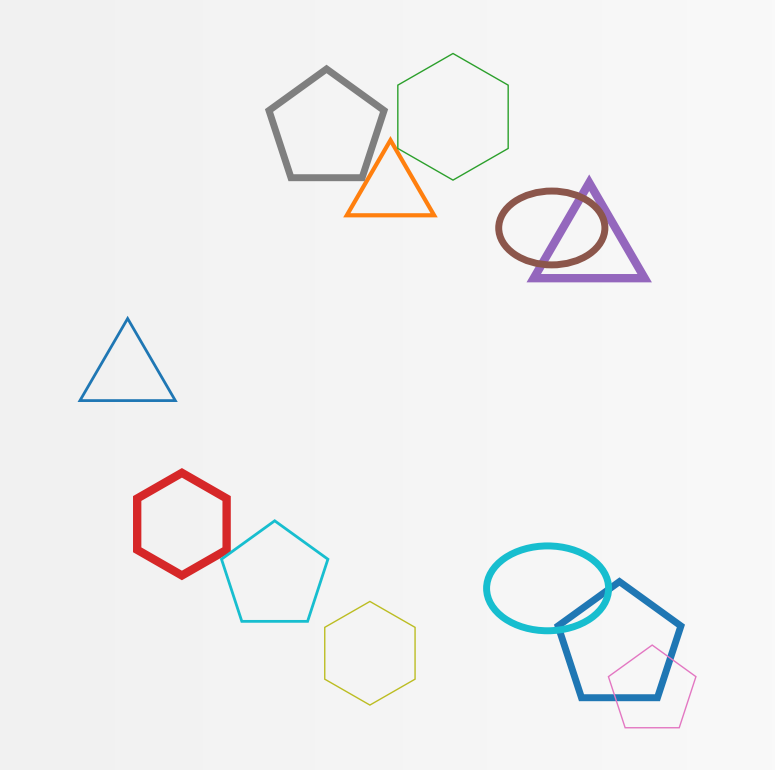[{"shape": "pentagon", "thickness": 2.5, "radius": 0.42, "center": [0.799, 0.161]}, {"shape": "triangle", "thickness": 1, "radius": 0.36, "center": [0.165, 0.515]}, {"shape": "triangle", "thickness": 1.5, "radius": 0.33, "center": [0.504, 0.753]}, {"shape": "hexagon", "thickness": 0.5, "radius": 0.41, "center": [0.585, 0.848]}, {"shape": "hexagon", "thickness": 3, "radius": 0.33, "center": [0.235, 0.319]}, {"shape": "triangle", "thickness": 3, "radius": 0.41, "center": [0.76, 0.68]}, {"shape": "oval", "thickness": 2.5, "radius": 0.34, "center": [0.712, 0.704]}, {"shape": "pentagon", "thickness": 0.5, "radius": 0.3, "center": [0.842, 0.103]}, {"shape": "pentagon", "thickness": 2.5, "radius": 0.39, "center": [0.421, 0.832]}, {"shape": "hexagon", "thickness": 0.5, "radius": 0.34, "center": [0.477, 0.152]}, {"shape": "oval", "thickness": 2.5, "radius": 0.39, "center": [0.707, 0.236]}, {"shape": "pentagon", "thickness": 1, "radius": 0.36, "center": [0.354, 0.251]}]